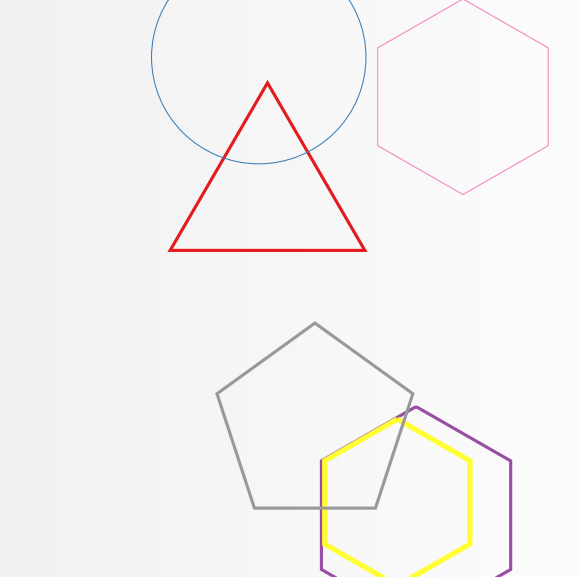[{"shape": "triangle", "thickness": 1.5, "radius": 0.97, "center": [0.46, 0.662]}, {"shape": "circle", "thickness": 0.5, "radius": 0.92, "center": [0.445, 0.9]}, {"shape": "hexagon", "thickness": 1.5, "radius": 0.94, "center": [0.716, 0.107]}, {"shape": "hexagon", "thickness": 2.5, "radius": 0.72, "center": [0.684, 0.129]}, {"shape": "hexagon", "thickness": 0.5, "radius": 0.85, "center": [0.796, 0.832]}, {"shape": "pentagon", "thickness": 1.5, "radius": 0.89, "center": [0.542, 0.263]}]